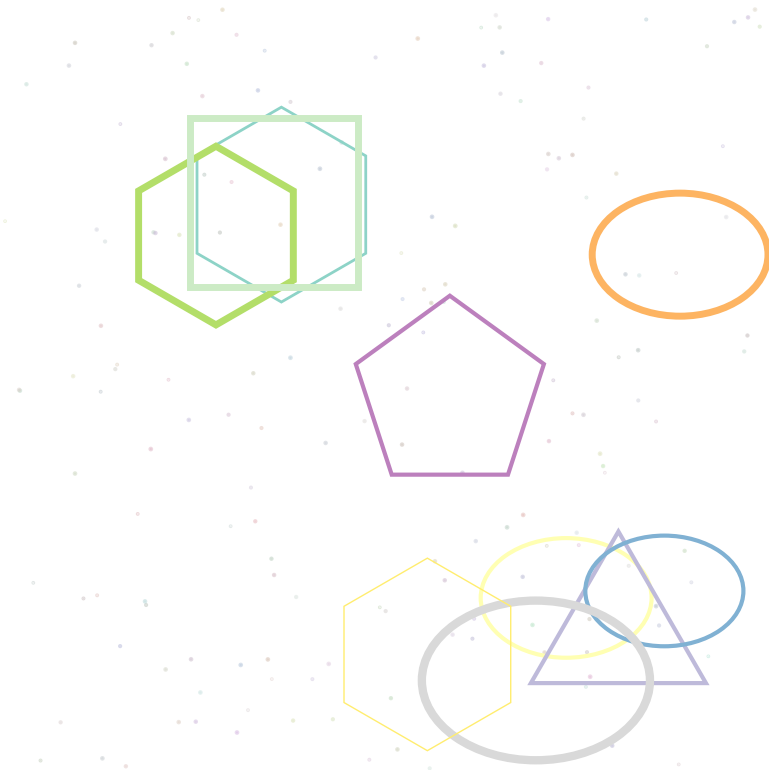[{"shape": "hexagon", "thickness": 1, "radius": 0.63, "center": [0.365, 0.734]}, {"shape": "oval", "thickness": 1.5, "radius": 0.55, "center": [0.735, 0.223]}, {"shape": "triangle", "thickness": 1.5, "radius": 0.66, "center": [0.803, 0.178]}, {"shape": "oval", "thickness": 1.5, "radius": 0.51, "center": [0.863, 0.233]}, {"shape": "oval", "thickness": 2.5, "radius": 0.57, "center": [0.883, 0.669]}, {"shape": "hexagon", "thickness": 2.5, "radius": 0.58, "center": [0.28, 0.694]}, {"shape": "oval", "thickness": 3, "radius": 0.74, "center": [0.696, 0.116]}, {"shape": "pentagon", "thickness": 1.5, "radius": 0.64, "center": [0.584, 0.487]}, {"shape": "square", "thickness": 2.5, "radius": 0.55, "center": [0.356, 0.737]}, {"shape": "hexagon", "thickness": 0.5, "radius": 0.63, "center": [0.555, 0.15]}]